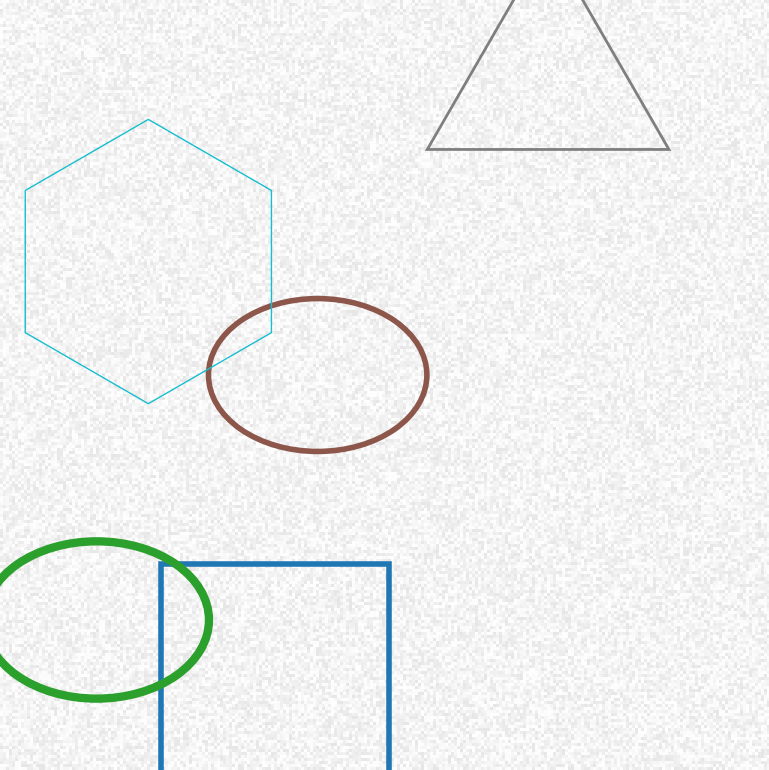[{"shape": "square", "thickness": 2, "radius": 0.74, "center": [0.357, 0.119]}, {"shape": "oval", "thickness": 3, "radius": 0.73, "center": [0.125, 0.195]}, {"shape": "oval", "thickness": 2, "radius": 0.71, "center": [0.413, 0.513]}, {"shape": "triangle", "thickness": 1, "radius": 0.91, "center": [0.712, 0.897]}, {"shape": "hexagon", "thickness": 0.5, "radius": 0.92, "center": [0.193, 0.66]}]